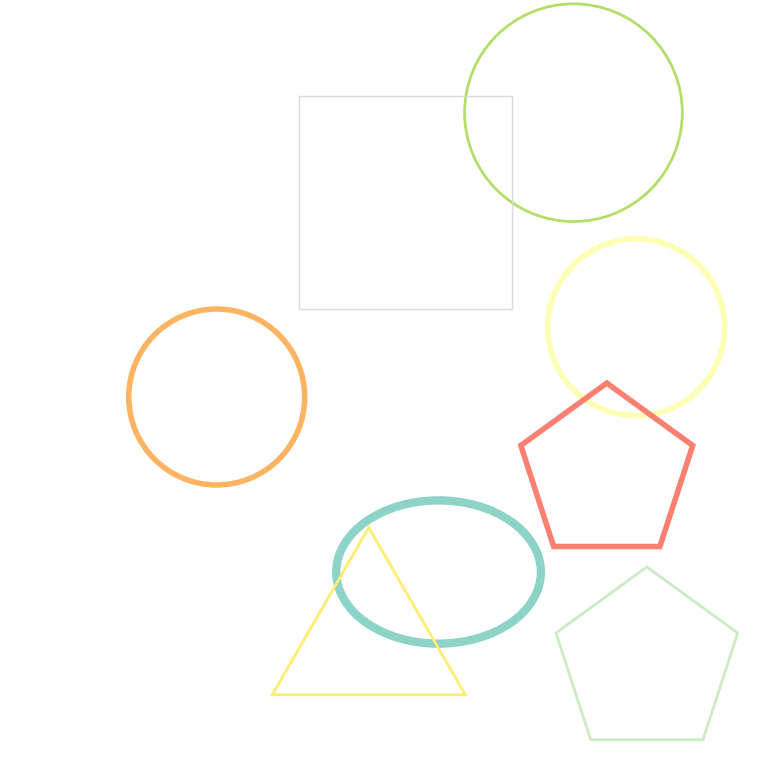[{"shape": "oval", "thickness": 3, "radius": 0.66, "center": [0.57, 0.257]}, {"shape": "circle", "thickness": 2, "radius": 0.57, "center": [0.826, 0.575]}, {"shape": "pentagon", "thickness": 2, "radius": 0.59, "center": [0.788, 0.385]}, {"shape": "circle", "thickness": 2, "radius": 0.57, "center": [0.281, 0.484]}, {"shape": "circle", "thickness": 1, "radius": 0.71, "center": [0.745, 0.854]}, {"shape": "square", "thickness": 0.5, "radius": 0.69, "center": [0.526, 0.737]}, {"shape": "pentagon", "thickness": 1, "radius": 0.62, "center": [0.84, 0.14]}, {"shape": "triangle", "thickness": 1, "radius": 0.72, "center": [0.479, 0.17]}]